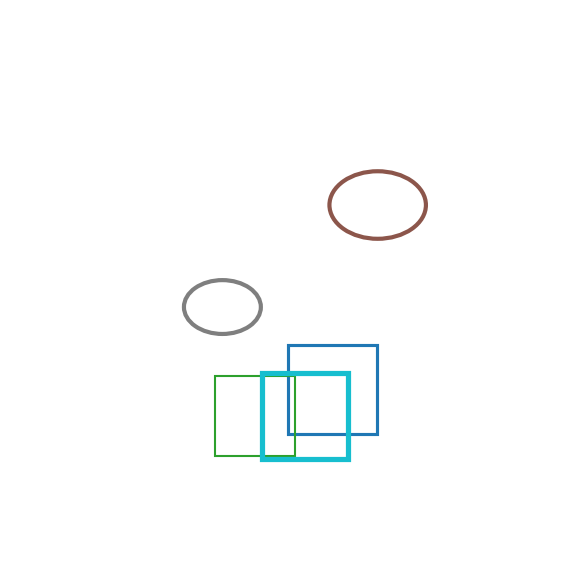[{"shape": "square", "thickness": 1.5, "radius": 0.38, "center": [0.576, 0.325]}, {"shape": "square", "thickness": 1, "radius": 0.34, "center": [0.442, 0.278]}, {"shape": "oval", "thickness": 2, "radius": 0.42, "center": [0.654, 0.644]}, {"shape": "oval", "thickness": 2, "radius": 0.33, "center": [0.385, 0.467]}, {"shape": "square", "thickness": 2.5, "radius": 0.37, "center": [0.529, 0.279]}]